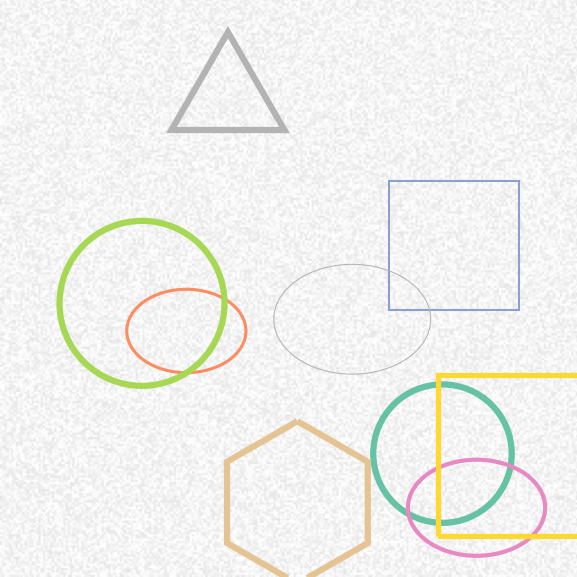[{"shape": "circle", "thickness": 3, "radius": 0.6, "center": [0.766, 0.214]}, {"shape": "oval", "thickness": 1.5, "radius": 0.52, "center": [0.323, 0.426]}, {"shape": "square", "thickness": 1, "radius": 0.56, "center": [0.786, 0.574]}, {"shape": "oval", "thickness": 2, "radius": 0.59, "center": [0.825, 0.12]}, {"shape": "circle", "thickness": 3, "radius": 0.71, "center": [0.246, 0.474]}, {"shape": "square", "thickness": 2.5, "radius": 0.7, "center": [0.898, 0.21]}, {"shape": "hexagon", "thickness": 3, "radius": 0.7, "center": [0.515, 0.129]}, {"shape": "triangle", "thickness": 3, "radius": 0.56, "center": [0.395, 0.831]}, {"shape": "oval", "thickness": 0.5, "radius": 0.68, "center": [0.61, 0.446]}]